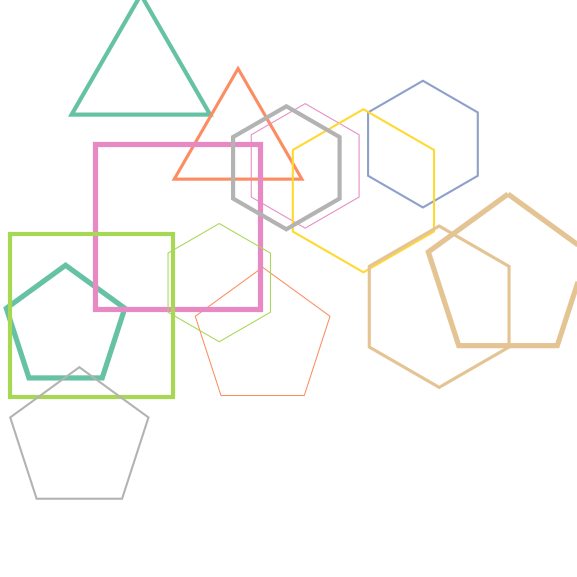[{"shape": "triangle", "thickness": 2, "radius": 0.69, "center": [0.244, 0.87]}, {"shape": "pentagon", "thickness": 2.5, "radius": 0.54, "center": [0.114, 0.432]}, {"shape": "pentagon", "thickness": 0.5, "radius": 0.61, "center": [0.455, 0.414]}, {"shape": "triangle", "thickness": 1.5, "radius": 0.64, "center": [0.412, 0.753]}, {"shape": "hexagon", "thickness": 1, "radius": 0.55, "center": [0.732, 0.75]}, {"shape": "square", "thickness": 2.5, "radius": 0.71, "center": [0.307, 0.606]}, {"shape": "hexagon", "thickness": 0.5, "radius": 0.54, "center": [0.528, 0.712]}, {"shape": "square", "thickness": 2, "radius": 0.71, "center": [0.158, 0.453]}, {"shape": "hexagon", "thickness": 0.5, "radius": 0.51, "center": [0.38, 0.51]}, {"shape": "hexagon", "thickness": 1, "radius": 0.71, "center": [0.629, 0.669]}, {"shape": "hexagon", "thickness": 1.5, "radius": 0.7, "center": [0.76, 0.468]}, {"shape": "pentagon", "thickness": 2.5, "radius": 0.73, "center": [0.88, 0.518]}, {"shape": "pentagon", "thickness": 1, "radius": 0.63, "center": [0.137, 0.237]}, {"shape": "hexagon", "thickness": 2, "radius": 0.53, "center": [0.496, 0.709]}]